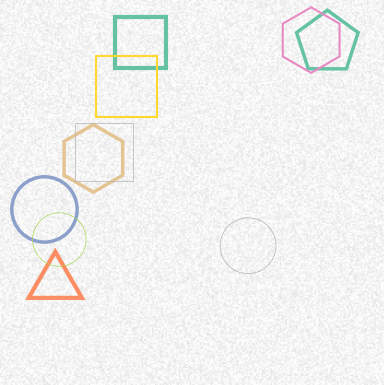[{"shape": "pentagon", "thickness": 2.5, "radius": 0.42, "center": [0.85, 0.889]}, {"shape": "square", "thickness": 3, "radius": 0.33, "center": [0.365, 0.889]}, {"shape": "triangle", "thickness": 3, "radius": 0.4, "center": [0.144, 0.266]}, {"shape": "circle", "thickness": 2.5, "radius": 0.42, "center": [0.116, 0.456]}, {"shape": "hexagon", "thickness": 1.5, "radius": 0.43, "center": [0.808, 0.896]}, {"shape": "circle", "thickness": 0.5, "radius": 0.35, "center": [0.154, 0.378]}, {"shape": "square", "thickness": 1.5, "radius": 0.4, "center": [0.328, 0.775]}, {"shape": "hexagon", "thickness": 2.5, "radius": 0.44, "center": [0.243, 0.589]}, {"shape": "square", "thickness": 0.5, "radius": 0.38, "center": [0.271, 0.605]}, {"shape": "circle", "thickness": 0.5, "radius": 0.36, "center": [0.644, 0.362]}]